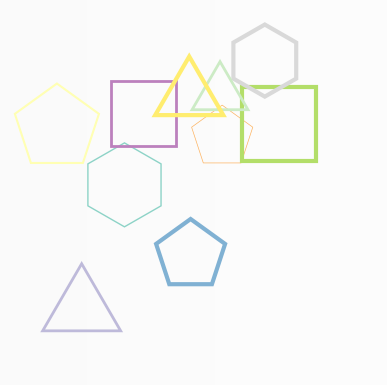[{"shape": "hexagon", "thickness": 1, "radius": 0.54, "center": [0.321, 0.52]}, {"shape": "pentagon", "thickness": 1.5, "radius": 0.57, "center": [0.147, 0.669]}, {"shape": "triangle", "thickness": 2, "radius": 0.58, "center": [0.211, 0.199]}, {"shape": "pentagon", "thickness": 3, "radius": 0.47, "center": [0.492, 0.338]}, {"shape": "pentagon", "thickness": 0.5, "radius": 0.41, "center": [0.573, 0.644]}, {"shape": "square", "thickness": 3, "radius": 0.48, "center": [0.72, 0.678]}, {"shape": "hexagon", "thickness": 3, "radius": 0.47, "center": [0.683, 0.843]}, {"shape": "square", "thickness": 2, "radius": 0.42, "center": [0.371, 0.705]}, {"shape": "triangle", "thickness": 2, "radius": 0.42, "center": [0.568, 0.757]}, {"shape": "triangle", "thickness": 3, "radius": 0.51, "center": [0.488, 0.752]}]